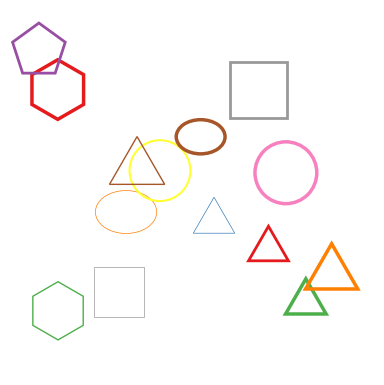[{"shape": "hexagon", "thickness": 2.5, "radius": 0.39, "center": [0.15, 0.767]}, {"shape": "triangle", "thickness": 2, "radius": 0.3, "center": [0.697, 0.352]}, {"shape": "triangle", "thickness": 0.5, "radius": 0.31, "center": [0.556, 0.425]}, {"shape": "triangle", "thickness": 2.5, "radius": 0.3, "center": [0.794, 0.215]}, {"shape": "hexagon", "thickness": 1, "radius": 0.38, "center": [0.151, 0.193]}, {"shape": "pentagon", "thickness": 2, "radius": 0.36, "center": [0.101, 0.868]}, {"shape": "triangle", "thickness": 2.5, "radius": 0.39, "center": [0.861, 0.289]}, {"shape": "oval", "thickness": 0.5, "radius": 0.4, "center": [0.327, 0.449]}, {"shape": "circle", "thickness": 1.5, "radius": 0.4, "center": [0.415, 0.557]}, {"shape": "oval", "thickness": 2.5, "radius": 0.32, "center": [0.521, 0.645]}, {"shape": "triangle", "thickness": 1, "radius": 0.41, "center": [0.356, 0.563]}, {"shape": "circle", "thickness": 2.5, "radius": 0.4, "center": [0.743, 0.551]}, {"shape": "square", "thickness": 0.5, "radius": 0.32, "center": [0.31, 0.241]}, {"shape": "square", "thickness": 2, "radius": 0.37, "center": [0.672, 0.766]}]